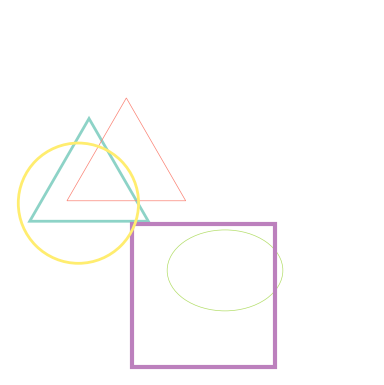[{"shape": "triangle", "thickness": 2, "radius": 0.89, "center": [0.231, 0.514]}, {"shape": "triangle", "thickness": 0.5, "radius": 0.89, "center": [0.328, 0.568]}, {"shape": "oval", "thickness": 0.5, "radius": 0.75, "center": [0.584, 0.298]}, {"shape": "square", "thickness": 3, "radius": 0.93, "center": [0.529, 0.232]}, {"shape": "circle", "thickness": 2, "radius": 0.78, "center": [0.204, 0.472]}]